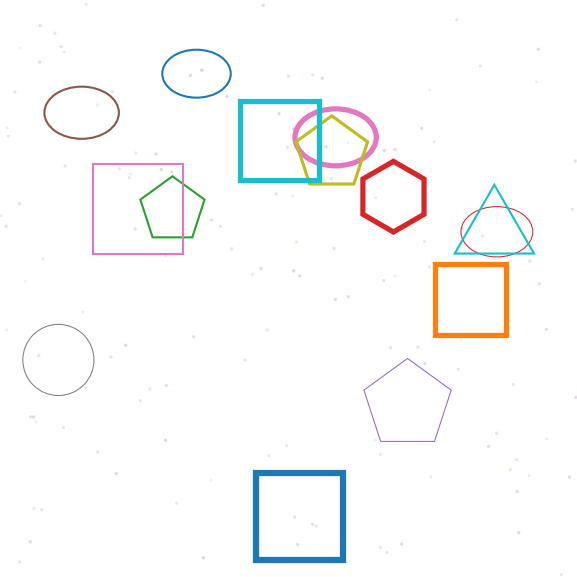[{"shape": "square", "thickness": 3, "radius": 0.38, "center": [0.518, 0.104]}, {"shape": "oval", "thickness": 1, "radius": 0.3, "center": [0.34, 0.872]}, {"shape": "square", "thickness": 2.5, "radius": 0.31, "center": [0.814, 0.48]}, {"shape": "pentagon", "thickness": 1, "radius": 0.29, "center": [0.299, 0.635]}, {"shape": "oval", "thickness": 0.5, "radius": 0.31, "center": [0.86, 0.598]}, {"shape": "hexagon", "thickness": 2.5, "radius": 0.31, "center": [0.681, 0.659]}, {"shape": "pentagon", "thickness": 0.5, "radius": 0.4, "center": [0.706, 0.299]}, {"shape": "oval", "thickness": 1, "radius": 0.32, "center": [0.141, 0.804]}, {"shape": "oval", "thickness": 2.5, "radius": 0.35, "center": [0.581, 0.761]}, {"shape": "square", "thickness": 1, "radius": 0.39, "center": [0.239, 0.638]}, {"shape": "circle", "thickness": 0.5, "radius": 0.31, "center": [0.101, 0.376]}, {"shape": "pentagon", "thickness": 1.5, "radius": 0.33, "center": [0.574, 0.733]}, {"shape": "square", "thickness": 2.5, "radius": 0.34, "center": [0.484, 0.756]}, {"shape": "triangle", "thickness": 1, "radius": 0.4, "center": [0.856, 0.6]}]